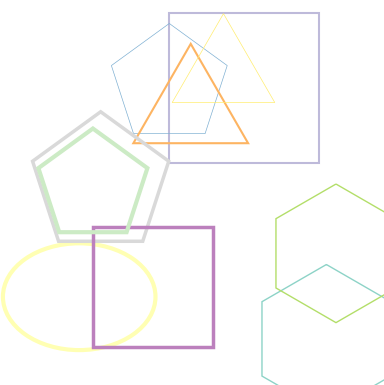[{"shape": "hexagon", "thickness": 1, "radius": 0.97, "center": [0.848, 0.12]}, {"shape": "oval", "thickness": 3, "radius": 0.99, "center": [0.206, 0.229]}, {"shape": "square", "thickness": 1.5, "radius": 0.97, "center": [0.635, 0.771]}, {"shape": "pentagon", "thickness": 0.5, "radius": 0.79, "center": [0.44, 0.781]}, {"shape": "triangle", "thickness": 1.5, "radius": 0.86, "center": [0.495, 0.714]}, {"shape": "hexagon", "thickness": 1, "radius": 0.9, "center": [0.873, 0.342]}, {"shape": "pentagon", "thickness": 2.5, "radius": 0.93, "center": [0.261, 0.524]}, {"shape": "square", "thickness": 2.5, "radius": 0.78, "center": [0.397, 0.254]}, {"shape": "pentagon", "thickness": 3, "radius": 0.74, "center": [0.241, 0.517]}, {"shape": "triangle", "thickness": 0.5, "radius": 0.77, "center": [0.58, 0.811]}]